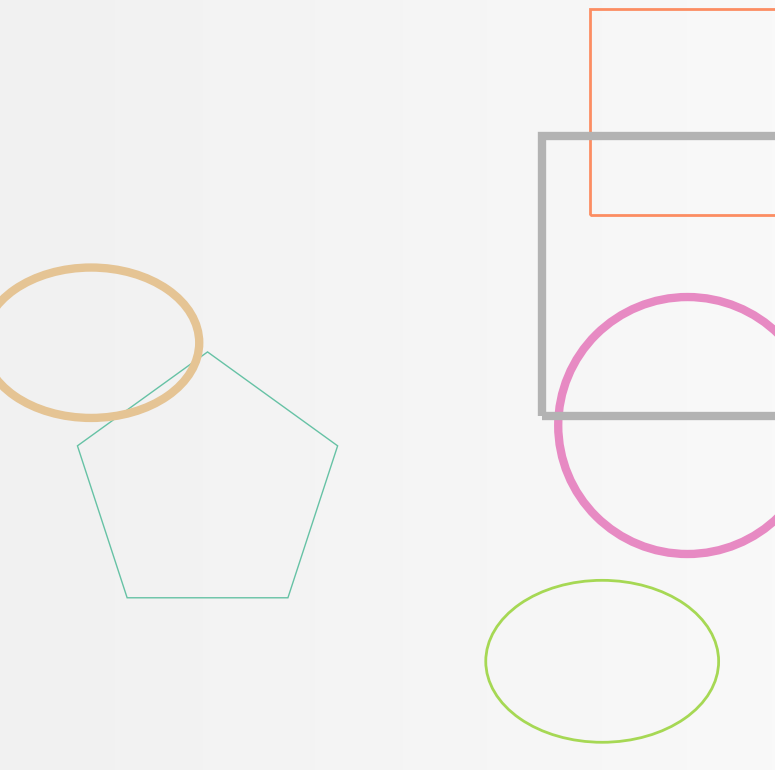[{"shape": "pentagon", "thickness": 0.5, "radius": 0.88, "center": [0.268, 0.366]}, {"shape": "square", "thickness": 1, "radius": 0.67, "center": [0.895, 0.855]}, {"shape": "circle", "thickness": 3, "radius": 0.83, "center": [0.887, 0.447]}, {"shape": "oval", "thickness": 1, "radius": 0.75, "center": [0.777, 0.141]}, {"shape": "oval", "thickness": 3, "radius": 0.7, "center": [0.118, 0.555]}, {"shape": "square", "thickness": 3, "radius": 0.91, "center": [0.882, 0.642]}]